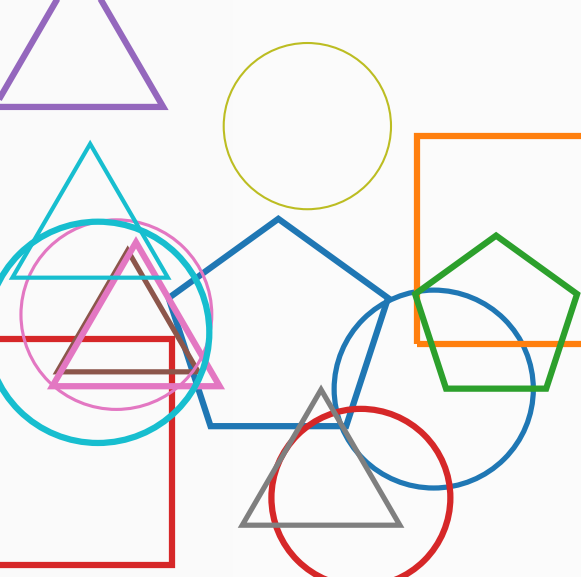[{"shape": "pentagon", "thickness": 3, "radius": 0.99, "center": [0.479, 0.422]}, {"shape": "circle", "thickness": 2.5, "radius": 0.86, "center": [0.746, 0.325]}, {"shape": "square", "thickness": 3, "radius": 0.9, "center": [0.897, 0.583]}, {"shape": "pentagon", "thickness": 3, "radius": 0.73, "center": [0.854, 0.445]}, {"shape": "square", "thickness": 3, "radius": 0.98, "center": [0.1, 0.216]}, {"shape": "circle", "thickness": 3, "radius": 0.77, "center": [0.621, 0.137]}, {"shape": "triangle", "thickness": 3, "radius": 0.84, "center": [0.136, 0.898]}, {"shape": "triangle", "thickness": 2.5, "radius": 0.7, "center": [0.22, 0.425]}, {"shape": "circle", "thickness": 1.5, "radius": 0.82, "center": [0.2, 0.454]}, {"shape": "triangle", "thickness": 3, "radius": 0.83, "center": [0.234, 0.413]}, {"shape": "triangle", "thickness": 2.5, "radius": 0.78, "center": [0.552, 0.168]}, {"shape": "circle", "thickness": 1, "radius": 0.72, "center": [0.529, 0.781]}, {"shape": "circle", "thickness": 3, "radius": 0.96, "center": [0.169, 0.424]}, {"shape": "triangle", "thickness": 2, "radius": 0.77, "center": [0.155, 0.596]}]